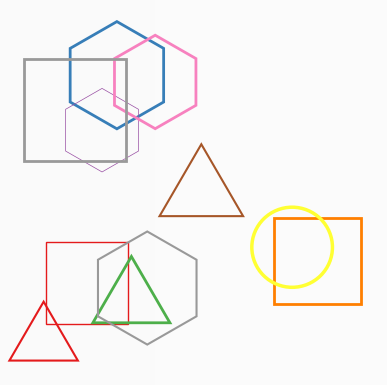[{"shape": "square", "thickness": 1, "radius": 0.53, "center": [0.225, 0.264]}, {"shape": "triangle", "thickness": 1.5, "radius": 0.51, "center": [0.113, 0.114]}, {"shape": "hexagon", "thickness": 2, "radius": 0.7, "center": [0.302, 0.805]}, {"shape": "triangle", "thickness": 2, "radius": 0.57, "center": [0.339, 0.219]}, {"shape": "hexagon", "thickness": 0.5, "radius": 0.54, "center": [0.263, 0.662]}, {"shape": "square", "thickness": 2, "radius": 0.56, "center": [0.82, 0.323]}, {"shape": "circle", "thickness": 2.5, "radius": 0.52, "center": [0.754, 0.358]}, {"shape": "triangle", "thickness": 1.5, "radius": 0.62, "center": [0.52, 0.501]}, {"shape": "hexagon", "thickness": 2, "radius": 0.61, "center": [0.401, 0.787]}, {"shape": "square", "thickness": 2, "radius": 0.66, "center": [0.193, 0.715]}, {"shape": "hexagon", "thickness": 1.5, "radius": 0.73, "center": [0.38, 0.252]}]